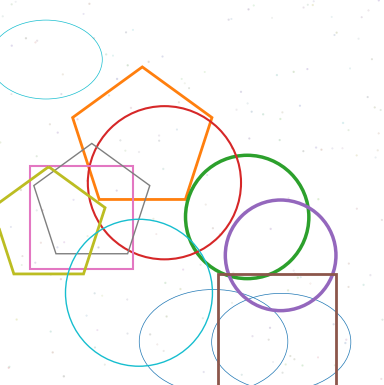[{"shape": "oval", "thickness": 0.5, "radius": 0.96, "center": [0.555, 0.113]}, {"shape": "oval", "thickness": 0.5, "radius": 0.9, "center": [0.731, 0.112]}, {"shape": "pentagon", "thickness": 2, "radius": 0.95, "center": [0.37, 0.636]}, {"shape": "circle", "thickness": 2.5, "radius": 0.8, "center": [0.642, 0.436]}, {"shape": "circle", "thickness": 1.5, "radius": 0.99, "center": [0.427, 0.525]}, {"shape": "circle", "thickness": 2.5, "radius": 0.72, "center": [0.729, 0.337]}, {"shape": "square", "thickness": 2, "radius": 0.76, "center": [0.72, 0.135]}, {"shape": "square", "thickness": 1.5, "radius": 0.67, "center": [0.211, 0.436]}, {"shape": "pentagon", "thickness": 1, "radius": 0.79, "center": [0.238, 0.469]}, {"shape": "pentagon", "thickness": 2, "radius": 0.77, "center": [0.126, 0.413]}, {"shape": "oval", "thickness": 0.5, "radius": 0.73, "center": [0.119, 0.845]}, {"shape": "circle", "thickness": 1, "radius": 0.95, "center": [0.361, 0.24]}]